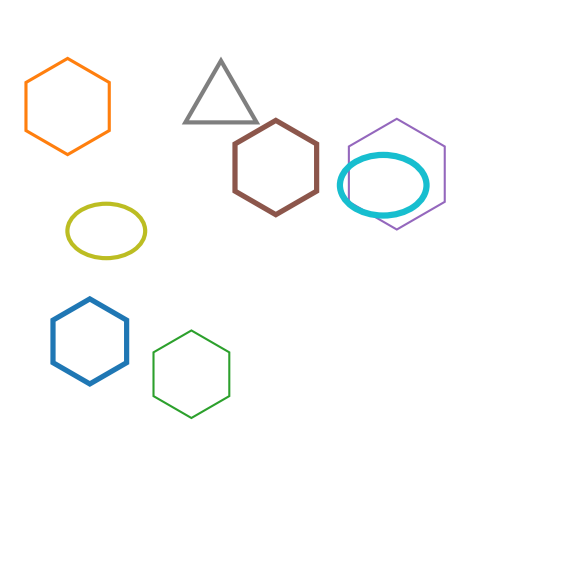[{"shape": "hexagon", "thickness": 2.5, "radius": 0.37, "center": [0.156, 0.408]}, {"shape": "hexagon", "thickness": 1.5, "radius": 0.42, "center": [0.117, 0.815]}, {"shape": "hexagon", "thickness": 1, "radius": 0.38, "center": [0.331, 0.351]}, {"shape": "hexagon", "thickness": 1, "radius": 0.48, "center": [0.687, 0.698]}, {"shape": "hexagon", "thickness": 2.5, "radius": 0.41, "center": [0.478, 0.709]}, {"shape": "triangle", "thickness": 2, "radius": 0.36, "center": [0.383, 0.823]}, {"shape": "oval", "thickness": 2, "radius": 0.34, "center": [0.184, 0.599]}, {"shape": "oval", "thickness": 3, "radius": 0.37, "center": [0.664, 0.678]}]